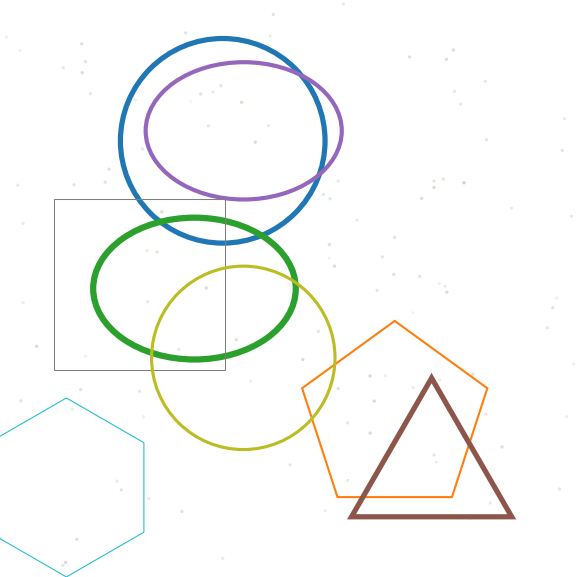[{"shape": "circle", "thickness": 2.5, "radius": 0.89, "center": [0.386, 0.755]}, {"shape": "pentagon", "thickness": 1, "radius": 0.84, "center": [0.683, 0.275]}, {"shape": "oval", "thickness": 3, "radius": 0.88, "center": [0.337, 0.499]}, {"shape": "oval", "thickness": 2, "radius": 0.85, "center": [0.422, 0.773]}, {"shape": "triangle", "thickness": 2.5, "radius": 0.8, "center": [0.747, 0.184]}, {"shape": "square", "thickness": 0.5, "radius": 0.74, "center": [0.241, 0.506]}, {"shape": "circle", "thickness": 1.5, "radius": 0.79, "center": [0.421, 0.379]}, {"shape": "hexagon", "thickness": 0.5, "radius": 0.77, "center": [0.115, 0.155]}]